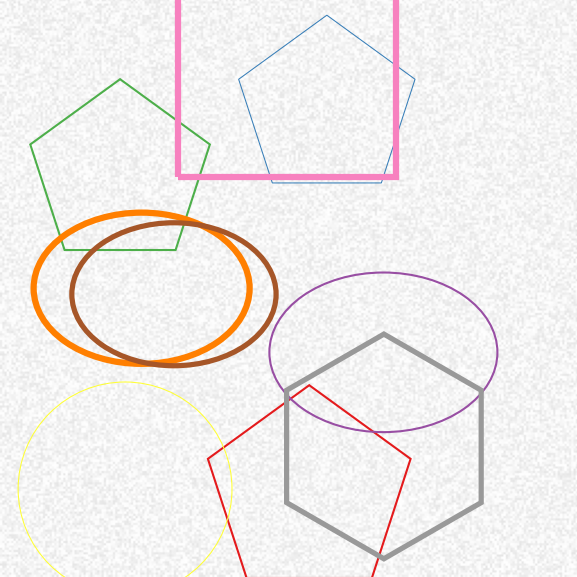[{"shape": "pentagon", "thickness": 1, "radius": 0.92, "center": [0.535, 0.148]}, {"shape": "pentagon", "thickness": 0.5, "radius": 0.8, "center": [0.566, 0.812]}, {"shape": "pentagon", "thickness": 1, "radius": 0.82, "center": [0.208, 0.698]}, {"shape": "oval", "thickness": 1, "radius": 0.99, "center": [0.664, 0.389]}, {"shape": "oval", "thickness": 3, "radius": 0.94, "center": [0.245, 0.5]}, {"shape": "circle", "thickness": 0.5, "radius": 0.93, "center": [0.217, 0.153]}, {"shape": "oval", "thickness": 2.5, "radius": 0.88, "center": [0.301, 0.49]}, {"shape": "square", "thickness": 3, "radius": 0.94, "center": [0.497, 0.881]}, {"shape": "hexagon", "thickness": 2.5, "radius": 0.97, "center": [0.665, 0.226]}]